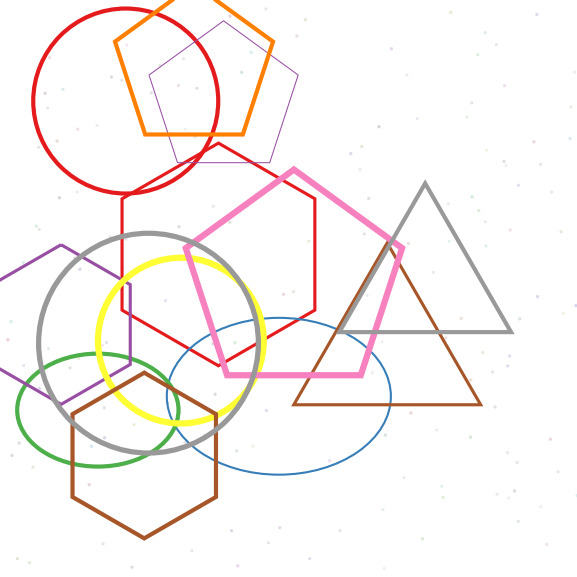[{"shape": "hexagon", "thickness": 1.5, "radius": 0.96, "center": [0.378, 0.559]}, {"shape": "circle", "thickness": 2, "radius": 0.8, "center": [0.218, 0.824]}, {"shape": "oval", "thickness": 1, "radius": 0.97, "center": [0.483, 0.313]}, {"shape": "oval", "thickness": 2, "radius": 0.7, "center": [0.169, 0.289]}, {"shape": "pentagon", "thickness": 0.5, "radius": 0.68, "center": [0.387, 0.827]}, {"shape": "hexagon", "thickness": 1.5, "radius": 0.69, "center": [0.106, 0.437]}, {"shape": "pentagon", "thickness": 2, "radius": 0.72, "center": [0.336, 0.883]}, {"shape": "circle", "thickness": 3, "radius": 0.72, "center": [0.313, 0.409]}, {"shape": "hexagon", "thickness": 2, "radius": 0.72, "center": [0.25, 0.21]}, {"shape": "triangle", "thickness": 1.5, "radius": 0.93, "center": [0.671, 0.392]}, {"shape": "pentagon", "thickness": 3, "radius": 0.98, "center": [0.509, 0.509]}, {"shape": "triangle", "thickness": 2, "radius": 0.86, "center": [0.736, 0.51]}, {"shape": "circle", "thickness": 2.5, "radius": 0.95, "center": [0.257, 0.405]}]